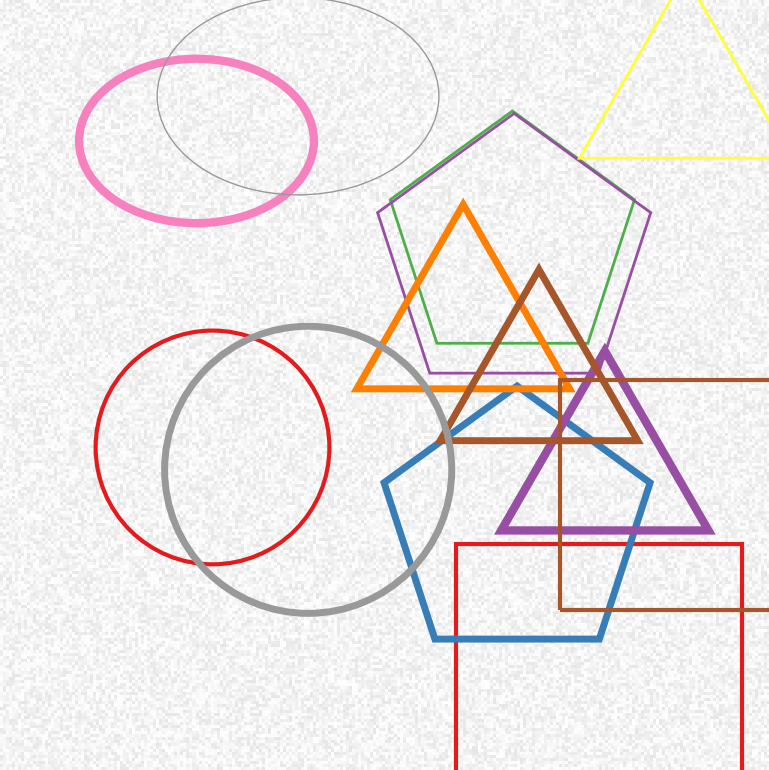[{"shape": "circle", "thickness": 1.5, "radius": 0.76, "center": [0.276, 0.419]}, {"shape": "square", "thickness": 1.5, "radius": 0.93, "center": [0.778, 0.109]}, {"shape": "pentagon", "thickness": 2.5, "radius": 0.91, "center": [0.672, 0.317]}, {"shape": "pentagon", "thickness": 1, "radius": 0.83, "center": [0.665, 0.689]}, {"shape": "pentagon", "thickness": 1, "radius": 0.93, "center": [0.668, 0.666]}, {"shape": "triangle", "thickness": 3, "radius": 0.78, "center": [0.785, 0.389]}, {"shape": "triangle", "thickness": 2.5, "radius": 0.8, "center": [0.602, 0.575]}, {"shape": "triangle", "thickness": 1, "radius": 0.79, "center": [0.89, 0.874]}, {"shape": "square", "thickness": 1.5, "radius": 0.75, "center": [0.877, 0.357]}, {"shape": "triangle", "thickness": 2.5, "radius": 0.74, "center": [0.7, 0.502]}, {"shape": "oval", "thickness": 3, "radius": 0.76, "center": [0.255, 0.817]}, {"shape": "circle", "thickness": 2.5, "radius": 0.93, "center": [0.4, 0.39]}, {"shape": "oval", "thickness": 0.5, "radius": 0.91, "center": [0.387, 0.875]}]